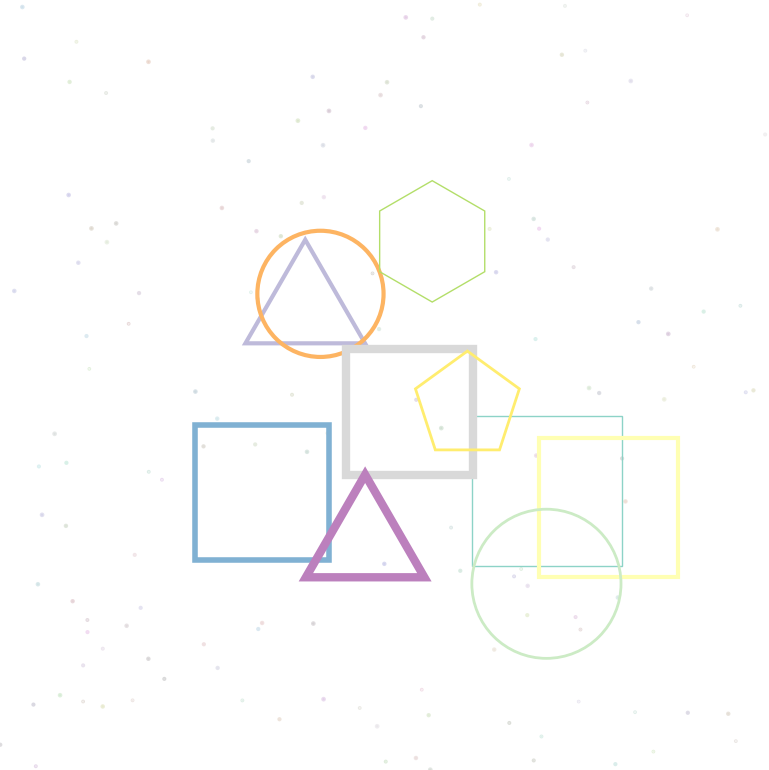[{"shape": "square", "thickness": 0.5, "radius": 0.49, "center": [0.71, 0.362]}, {"shape": "square", "thickness": 1.5, "radius": 0.45, "center": [0.79, 0.341]}, {"shape": "triangle", "thickness": 1.5, "radius": 0.45, "center": [0.396, 0.599]}, {"shape": "square", "thickness": 2, "radius": 0.44, "center": [0.34, 0.361]}, {"shape": "circle", "thickness": 1.5, "radius": 0.41, "center": [0.416, 0.618]}, {"shape": "hexagon", "thickness": 0.5, "radius": 0.39, "center": [0.561, 0.687]}, {"shape": "square", "thickness": 3, "radius": 0.41, "center": [0.532, 0.465]}, {"shape": "triangle", "thickness": 3, "radius": 0.44, "center": [0.474, 0.295]}, {"shape": "circle", "thickness": 1, "radius": 0.48, "center": [0.71, 0.242]}, {"shape": "pentagon", "thickness": 1, "radius": 0.35, "center": [0.607, 0.473]}]